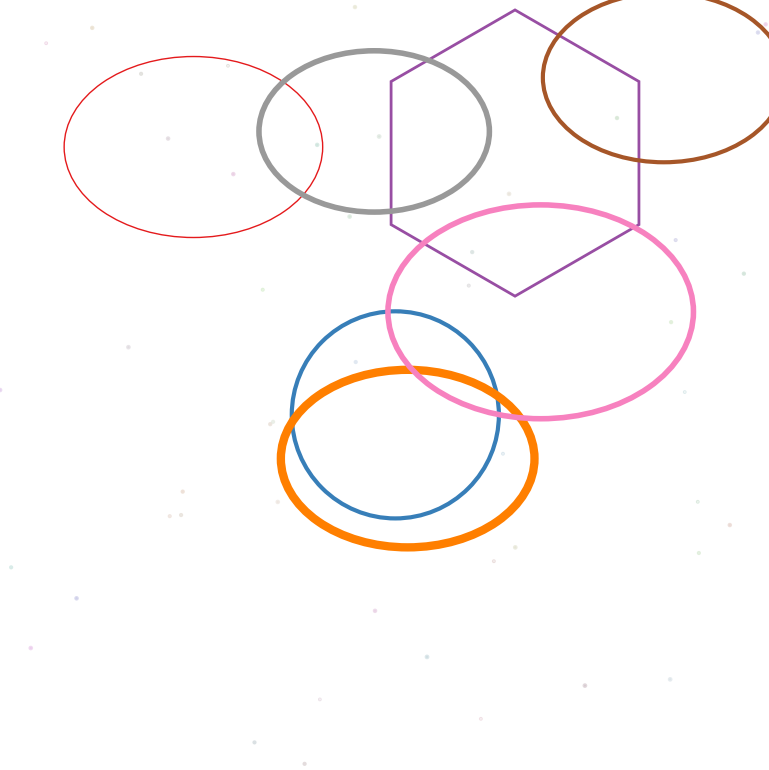[{"shape": "oval", "thickness": 0.5, "radius": 0.84, "center": [0.251, 0.809]}, {"shape": "circle", "thickness": 1.5, "radius": 0.67, "center": [0.513, 0.461]}, {"shape": "hexagon", "thickness": 1, "radius": 0.93, "center": [0.669, 0.801]}, {"shape": "oval", "thickness": 3, "radius": 0.82, "center": [0.529, 0.404]}, {"shape": "oval", "thickness": 1.5, "radius": 0.79, "center": [0.862, 0.899]}, {"shape": "oval", "thickness": 2, "radius": 0.99, "center": [0.702, 0.595]}, {"shape": "oval", "thickness": 2, "radius": 0.75, "center": [0.486, 0.829]}]